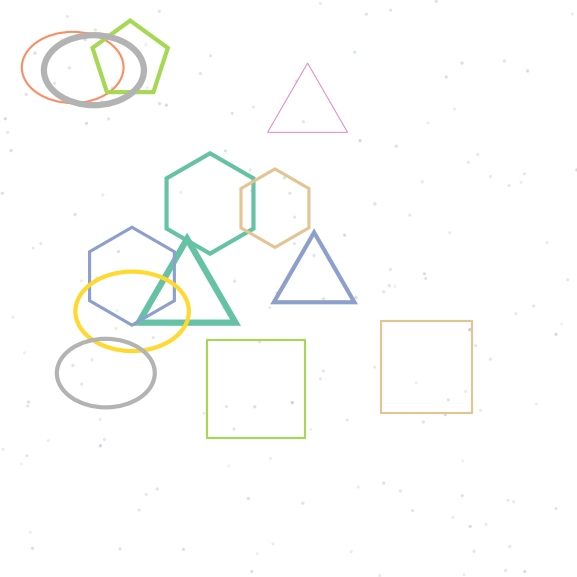[{"shape": "triangle", "thickness": 3, "radius": 0.48, "center": [0.324, 0.489]}, {"shape": "hexagon", "thickness": 2, "radius": 0.43, "center": [0.364, 0.647]}, {"shape": "oval", "thickness": 1, "radius": 0.44, "center": [0.126, 0.882]}, {"shape": "hexagon", "thickness": 1.5, "radius": 0.42, "center": [0.229, 0.521]}, {"shape": "triangle", "thickness": 2, "radius": 0.4, "center": [0.544, 0.516]}, {"shape": "triangle", "thickness": 0.5, "radius": 0.4, "center": [0.533, 0.81]}, {"shape": "pentagon", "thickness": 2, "radius": 0.34, "center": [0.225, 0.895]}, {"shape": "square", "thickness": 1, "radius": 0.42, "center": [0.444, 0.325]}, {"shape": "oval", "thickness": 2, "radius": 0.49, "center": [0.229, 0.46]}, {"shape": "hexagon", "thickness": 1.5, "radius": 0.34, "center": [0.476, 0.639]}, {"shape": "square", "thickness": 1, "radius": 0.4, "center": [0.738, 0.363]}, {"shape": "oval", "thickness": 2, "radius": 0.42, "center": [0.183, 0.353]}, {"shape": "oval", "thickness": 3, "radius": 0.43, "center": [0.163, 0.878]}]